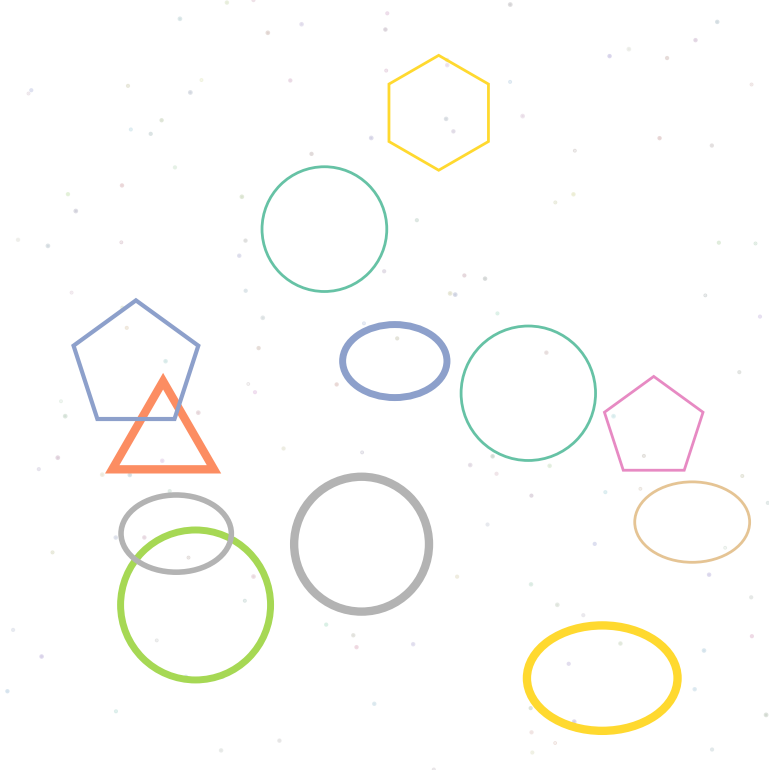[{"shape": "circle", "thickness": 1, "radius": 0.41, "center": [0.421, 0.702]}, {"shape": "circle", "thickness": 1, "radius": 0.44, "center": [0.686, 0.489]}, {"shape": "triangle", "thickness": 3, "radius": 0.38, "center": [0.212, 0.429]}, {"shape": "oval", "thickness": 2.5, "radius": 0.34, "center": [0.513, 0.531]}, {"shape": "pentagon", "thickness": 1.5, "radius": 0.43, "center": [0.177, 0.525]}, {"shape": "pentagon", "thickness": 1, "radius": 0.34, "center": [0.849, 0.444]}, {"shape": "circle", "thickness": 2.5, "radius": 0.49, "center": [0.254, 0.214]}, {"shape": "hexagon", "thickness": 1, "radius": 0.37, "center": [0.57, 0.854]}, {"shape": "oval", "thickness": 3, "radius": 0.49, "center": [0.782, 0.119]}, {"shape": "oval", "thickness": 1, "radius": 0.37, "center": [0.899, 0.322]}, {"shape": "oval", "thickness": 2, "radius": 0.36, "center": [0.229, 0.307]}, {"shape": "circle", "thickness": 3, "radius": 0.44, "center": [0.47, 0.293]}]